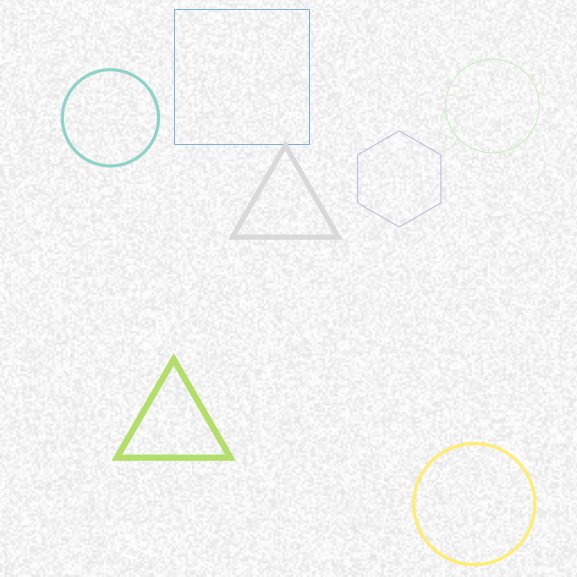[{"shape": "circle", "thickness": 1.5, "radius": 0.42, "center": [0.191, 0.795]}, {"shape": "hexagon", "thickness": 0.5, "radius": 0.42, "center": [0.691, 0.689]}, {"shape": "square", "thickness": 0.5, "radius": 0.58, "center": [0.418, 0.866]}, {"shape": "triangle", "thickness": 3, "radius": 0.57, "center": [0.301, 0.263]}, {"shape": "triangle", "thickness": 2.5, "radius": 0.53, "center": [0.494, 0.641]}, {"shape": "circle", "thickness": 0.5, "radius": 0.41, "center": [0.853, 0.816]}, {"shape": "circle", "thickness": 1.5, "radius": 0.52, "center": [0.821, 0.126]}]